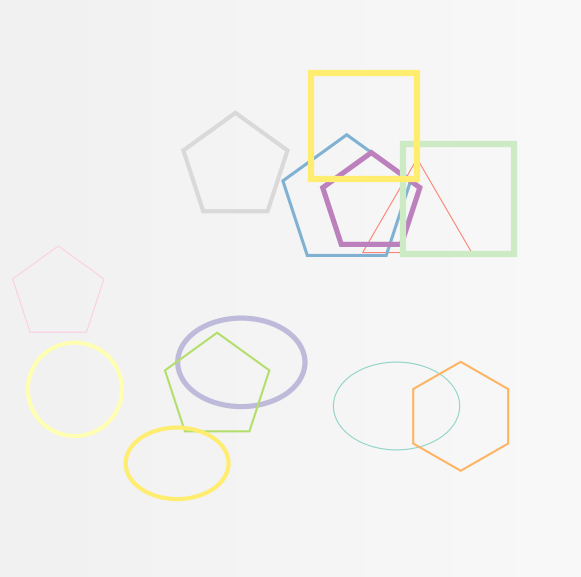[{"shape": "oval", "thickness": 0.5, "radius": 0.54, "center": [0.682, 0.296]}, {"shape": "circle", "thickness": 2, "radius": 0.4, "center": [0.129, 0.325]}, {"shape": "oval", "thickness": 2.5, "radius": 0.55, "center": [0.415, 0.372]}, {"shape": "triangle", "thickness": 0.5, "radius": 0.54, "center": [0.718, 0.616]}, {"shape": "pentagon", "thickness": 1.5, "radius": 0.58, "center": [0.597, 0.65]}, {"shape": "hexagon", "thickness": 1, "radius": 0.47, "center": [0.793, 0.278]}, {"shape": "pentagon", "thickness": 1, "radius": 0.47, "center": [0.374, 0.329]}, {"shape": "pentagon", "thickness": 0.5, "radius": 0.41, "center": [0.1, 0.491]}, {"shape": "pentagon", "thickness": 2, "radius": 0.47, "center": [0.405, 0.71]}, {"shape": "pentagon", "thickness": 2.5, "radius": 0.44, "center": [0.639, 0.647]}, {"shape": "square", "thickness": 3, "radius": 0.48, "center": [0.788, 0.654]}, {"shape": "square", "thickness": 3, "radius": 0.46, "center": [0.626, 0.781]}, {"shape": "oval", "thickness": 2, "radius": 0.44, "center": [0.305, 0.197]}]